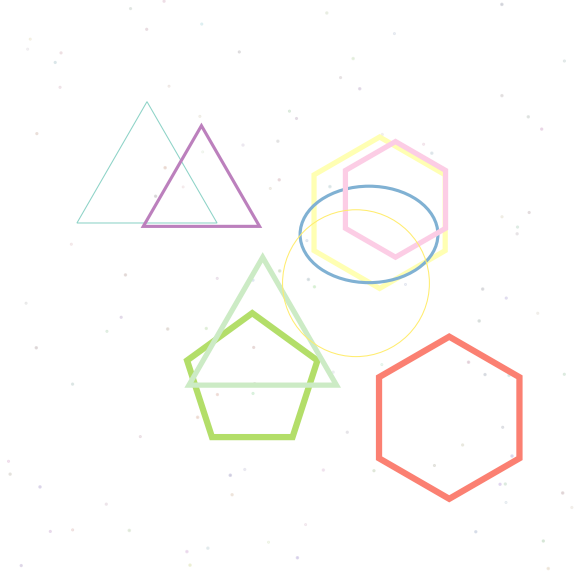[{"shape": "triangle", "thickness": 0.5, "radius": 0.7, "center": [0.255, 0.683]}, {"shape": "hexagon", "thickness": 2.5, "radius": 0.66, "center": [0.657, 0.631]}, {"shape": "hexagon", "thickness": 3, "radius": 0.7, "center": [0.778, 0.276]}, {"shape": "oval", "thickness": 1.5, "radius": 0.6, "center": [0.639, 0.593]}, {"shape": "pentagon", "thickness": 3, "radius": 0.59, "center": [0.437, 0.338]}, {"shape": "hexagon", "thickness": 2.5, "radius": 0.5, "center": [0.685, 0.654]}, {"shape": "triangle", "thickness": 1.5, "radius": 0.58, "center": [0.349, 0.665]}, {"shape": "triangle", "thickness": 2.5, "radius": 0.74, "center": [0.455, 0.406]}, {"shape": "circle", "thickness": 0.5, "radius": 0.64, "center": [0.616, 0.509]}]